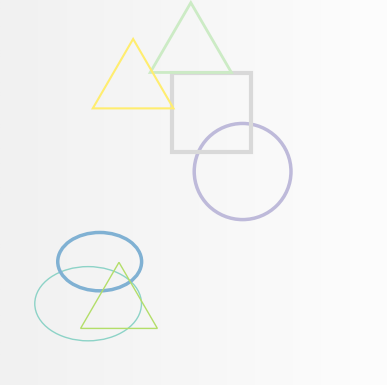[{"shape": "oval", "thickness": 1, "radius": 0.69, "center": [0.227, 0.211]}, {"shape": "circle", "thickness": 2.5, "radius": 0.62, "center": [0.626, 0.554]}, {"shape": "oval", "thickness": 2.5, "radius": 0.54, "center": [0.257, 0.32]}, {"shape": "triangle", "thickness": 1, "radius": 0.57, "center": [0.307, 0.204]}, {"shape": "square", "thickness": 3, "radius": 0.51, "center": [0.546, 0.708]}, {"shape": "triangle", "thickness": 2, "radius": 0.6, "center": [0.492, 0.872]}, {"shape": "triangle", "thickness": 1.5, "radius": 0.6, "center": [0.344, 0.779]}]